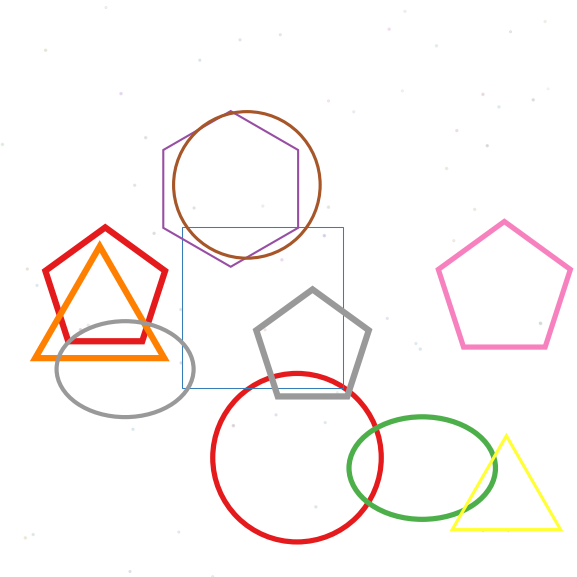[{"shape": "circle", "thickness": 2.5, "radius": 0.73, "center": [0.514, 0.207]}, {"shape": "pentagon", "thickness": 3, "radius": 0.54, "center": [0.182, 0.496]}, {"shape": "square", "thickness": 0.5, "radius": 0.7, "center": [0.454, 0.466]}, {"shape": "oval", "thickness": 2.5, "radius": 0.63, "center": [0.731, 0.189]}, {"shape": "hexagon", "thickness": 1, "radius": 0.67, "center": [0.399, 0.672]}, {"shape": "triangle", "thickness": 3, "radius": 0.65, "center": [0.173, 0.443]}, {"shape": "triangle", "thickness": 1.5, "radius": 0.54, "center": [0.877, 0.136]}, {"shape": "circle", "thickness": 1.5, "radius": 0.63, "center": [0.427, 0.679]}, {"shape": "pentagon", "thickness": 2.5, "radius": 0.6, "center": [0.873, 0.495]}, {"shape": "pentagon", "thickness": 3, "radius": 0.51, "center": [0.541, 0.396]}, {"shape": "oval", "thickness": 2, "radius": 0.59, "center": [0.217, 0.36]}]